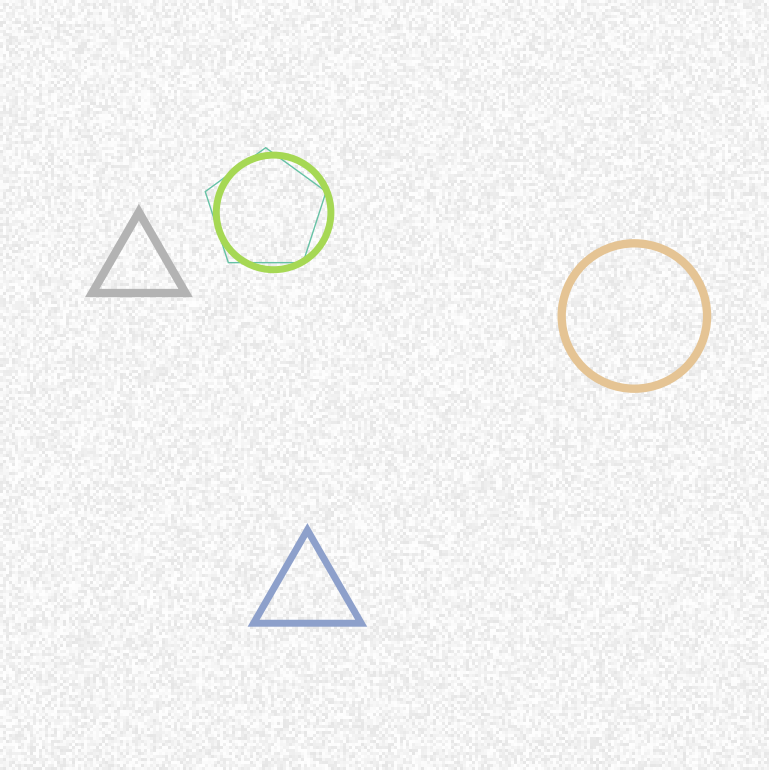[{"shape": "pentagon", "thickness": 0.5, "radius": 0.41, "center": [0.345, 0.726]}, {"shape": "triangle", "thickness": 2.5, "radius": 0.4, "center": [0.399, 0.231]}, {"shape": "circle", "thickness": 2.5, "radius": 0.37, "center": [0.355, 0.724]}, {"shape": "circle", "thickness": 3, "radius": 0.47, "center": [0.824, 0.59]}, {"shape": "triangle", "thickness": 3, "radius": 0.35, "center": [0.18, 0.654]}]